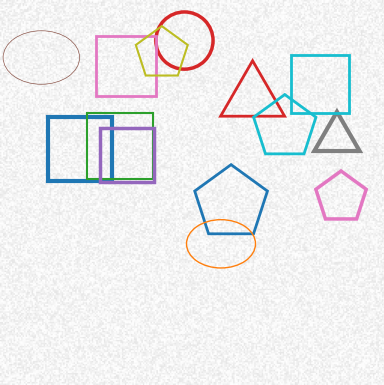[{"shape": "square", "thickness": 3, "radius": 0.41, "center": [0.208, 0.613]}, {"shape": "pentagon", "thickness": 2, "radius": 0.5, "center": [0.6, 0.473]}, {"shape": "oval", "thickness": 1, "radius": 0.45, "center": [0.574, 0.367]}, {"shape": "square", "thickness": 1.5, "radius": 0.43, "center": [0.312, 0.621]}, {"shape": "triangle", "thickness": 2, "radius": 0.48, "center": [0.656, 0.746]}, {"shape": "circle", "thickness": 2.5, "radius": 0.37, "center": [0.479, 0.895]}, {"shape": "square", "thickness": 2.5, "radius": 0.35, "center": [0.33, 0.596]}, {"shape": "oval", "thickness": 0.5, "radius": 0.5, "center": [0.107, 0.851]}, {"shape": "pentagon", "thickness": 2.5, "radius": 0.34, "center": [0.886, 0.487]}, {"shape": "square", "thickness": 2, "radius": 0.39, "center": [0.328, 0.829]}, {"shape": "triangle", "thickness": 3, "radius": 0.34, "center": [0.875, 0.642]}, {"shape": "pentagon", "thickness": 1.5, "radius": 0.35, "center": [0.42, 0.861]}, {"shape": "square", "thickness": 2, "radius": 0.38, "center": [0.832, 0.782]}, {"shape": "pentagon", "thickness": 2, "radius": 0.43, "center": [0.74, 0.669]}]